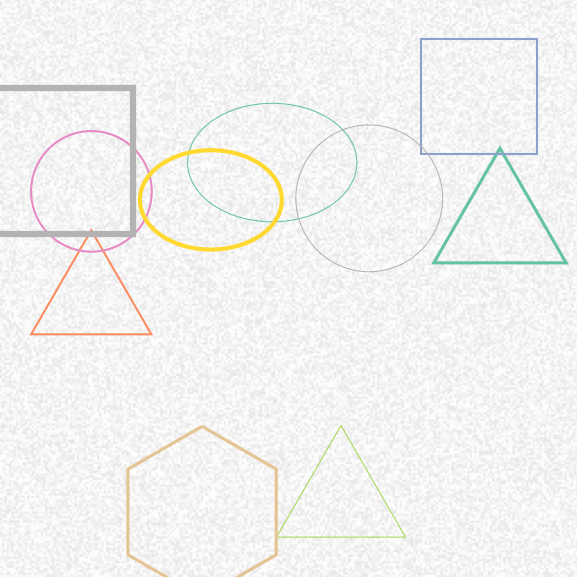[{"shape": "triangle", "thickness": 1.5, "radius": 0.66, "center": [0.866, 0.61]}, {"shape": "oval", "thickness": 0.5, "radius": 0.73, "center": [0.471, 0.718]}, {"shape": "triangle", "thickness": 1, "radius": 0.6, "center": [0.158, 0.48]}, {"shape": "square", "thickness": 1, "radius": 0.5, "center": [0.83, 0.832]}, {"shape": "circle", "thickness": 1, "radius": 0.52, "center": [0.158, 0.668]}, {"shape": "triangle", "thickness": 0.5, "radius": 0.64, "center": [0.59, 0.134]}, {"shape": "oval", "thickness": 2, "radius": 0.61, "center": [0.365, 0.653]}, {"shape": "hexagon", "thickness": 1.5, "radius": 0.74, "center": [0.35, 0.113]}, {"shape": "circle", "thickness": 0.5, "radius": 0.64, "center": [0.639, 0.656]}, {"shape": "square", "thickness": 3, "radius": 0.63, "center": [0.105, 0.72]}]